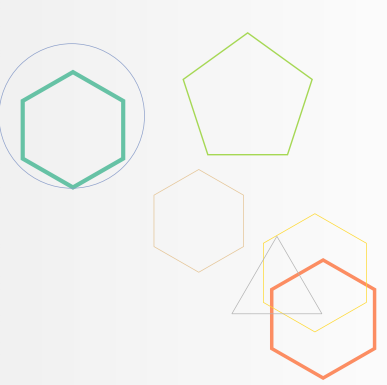[{"shape": "hexagon", "thickness": 3, "radius": 0.75, "center": [0.188, 0.663]}, {"shape": "hexagon", "thickness": 2.5, "radius": 0.77, "center": [0.834, 0.171]}, {"shape": "circle", "thickness": 0.5, "radius": 0.94, "center": [0.185, 0.699]}, {"shape": "pentagon", "thickness": 1, "radius": 0.87, "center": [0.639, 0.74]}, {"shape": "hexagon", "thickness": 0.5, "radius": 0.77, "center": [0.813, 0.291]}, {"shape": "hexagon", "thickness": 0.5, "radius": 0.67, "center": [0.513, 0.426]}, {"shape": "triangle", "thickness": 0.5, "radius": 0.67, "center": [0.715, 0.252]}]